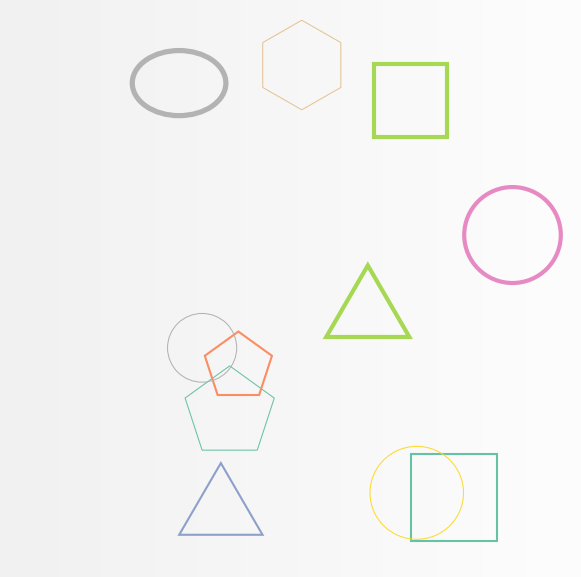[{"shape": "pentagon", "thickness": 0.5, "radius": 0.4, "center": [0.395, 0.285]}, {"shape": "square", "thickness": 1, "radius": 0.37, "center": [0.781, 0.138]}, {"shape": "pentagon", "thickness": 1, "radius": 0.3, "center": [0.41, 0.364]}, {"shape": "triangle", "thickness": 1, "radius": 0.41, "center": [0.38, 0.114]}, {"shape": "circle", "thickness": 2, "radius": 0.42, "center": [0.882, 0.592]}, {"shape": "triangle", "thickness": 2, "radius": 0.41, "center": [0.633, 0.457]}, {"shape": "square", "thickness": 2, "radius": 0.32, "center": [0.706, 0.826]}, {"shape": "circle", "thickness": 0.5, "radius": 0.4, "center": [0.717, 0.146]}, {"shape": "hexagon", "thickness": 0.5, "radius": 0.39, "center": [0.519, 0.887]}, {"shape": "oval", "thickness": 2.5, "radius": 0.4, "center": [0.308, 0.855]}, {"shape": "circle", "thickness": 0.5, "radius": 0.3, "center": [0.348, 0.397]}]